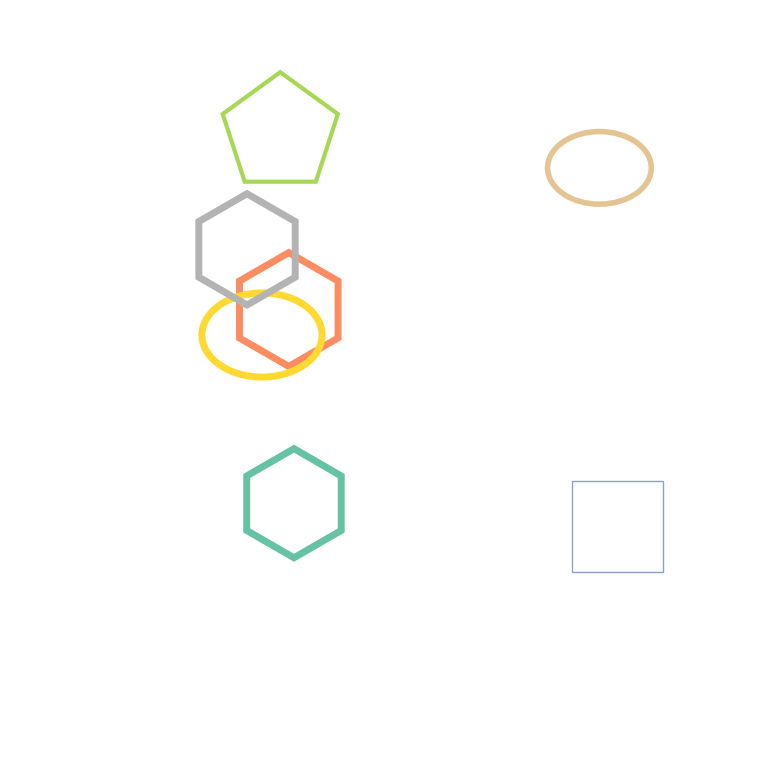[{"shape": "hexagon", "thickness": 2.5, "radius": 0.35, "center": [0.382, 0.346]}, {"shape": "hexagon", "thickness": 2.5, "radius": 0.37, "center": [0.375, 0.598]}, {"shape": "square", "thickness": 0.5, "radius": 0.3, "center": [0.801, 0.317]}, {"shape": "pentagon", "thickness": 1.5, "radius": 0.39, "center": [0.364, 0.828]}, {"shape": "oval", "thickness": 2.5, "radius": 0.39, "center": [0.34, 0.565]}, {"shape": "oval", "thickness": 2, "radius": 0.34, "center": [0.779, 0.782]}, {"shape": "hexagon", "thickness": 2.5, "radius": 0.36, "center": [0.321, 0.676]}]